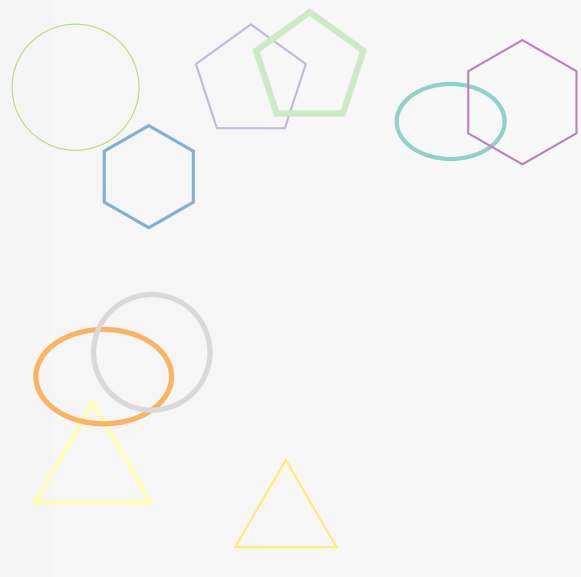[{"shape": "oval", "thickness": 2, "radius": 0.46, "center": [0.775, 0.789]}, {"shape": "triangle", "thickness": 2, "radius": 0.57, "center": [0.16, 0.187]}, {"shape": "pentagon", "thickness": 1, "radius": 0.5, "center": [0.432, 0.858]}, {"shape": "hexagon", "thickness": 1.5, "radius": 0.44, "center": [0.256, 0.693]}, {"shape": "oval", "thickness": 2.5, "radius": 0.58, "center": [0.178, 0.347]}, {"shape": "circle", "thickness": 0.5, "radius": 0.55, "center": [0.13, 0.848]}, {"shape": "circle", "thickness": 2.5, "radius": 0.5, "center": [0.261, 0.389]}, {"shape": "hexagon", "thickness": 1, "radius": 0.54, "center": [0.899, 0.822]}, {"shape": "pentagon", "thickness": 3, "radius": 0.49, "center": [0.533, 0.881]}, {"shape": "triangle", "thickness": 1, "radius": 0.5, "center": [0.492, 0.102]}]